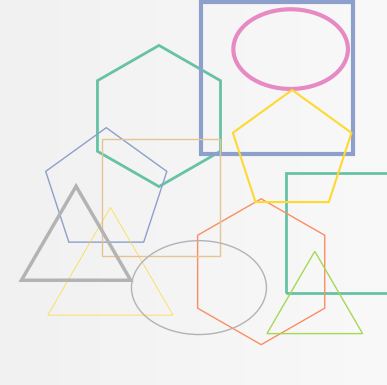[{"shape": "square", "thickness": 2, "radius": 0.78, "center": [0.893, 0.395]}, {"shape": "hexagon", "thickness": 2, "radius": 0.92, "center": [0.41, 0.699]}, {"shape": "hexagon", "thickness": 1, "radius": 0.95, "center": [0.674, 0.294]}, {"shape": "square", "thickness": 3, "radius": 0.98, "center": [0.714, 0.798]}, {"shape": "pentagon", "thickness": 1, "radius": 0.82, "center": [0.274, 0.504]}, {"shape": "oval", "thickness": 3, "radius": 0.74, "center": [0.75, 0.872]}, {"shape": "triangle", "thickness": 1, "radius": 0.71, "center": [0.812, 0.205]}, {"shape": "triangle", "thickness": 0.5, "radius": 0.93, "center": [0.285, 0.275]}, {"shape": "pentagon", "thickness": 1.5, "radius": 0.8, "center": [0.754, 0.605]}, {"shape": "square", "thickness": 1, "radius": 0.76, "center": [0.416, 0.486]}, {"shape": "triangle", "thickness": 2.5, "radius": 0.81, "center": [0.196, 0.353]}, {"shape": "oval", "thickness": 1, "radius": 0.87, "center": [0.513, 0.253]}]